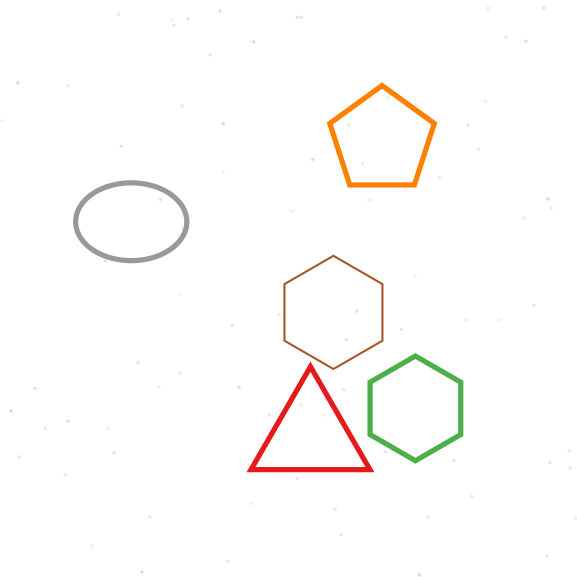[{"shape": "triangle", "thickness": 2.5, "radius": 0.59, "center": [0.538, 0.245]}, {"shape": "hexagon", "thickness": 2.5, "radius": 0.45, "center": [0.719, 0.292]}, {"shape": "pentagon", "thickness": 2.5, "radius": 0.48, "center": [0.662, 0.756]}, {"shape": "hexagon", "thickness": 1, "radius": 0.49, "center": [0.577, 0.458]}, {"shape": "oval", "thickness": 2.5, "radius": 0.48, "center": [0.227, 0.615]}]